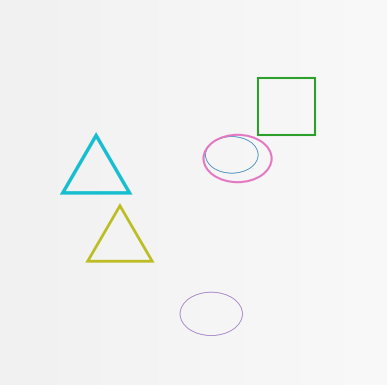[{"shape": "oval", "thickness": 0.5, "radius": 0.34, "center": [0.598, 0.598]}, {"shape": "square", "thickness": 1.5, "radius": 0.37, "center": [0.74, 0.723]}, {"shape": "oval", "thickness": 0.5, "radius": 0.4, "center": [0.545, 0.185]}, {"shape": "oval", "thickness": 1.5, "radius": 0.44, "center": [0.613, 0.588]}, {"shape": "triangle", "thickness": 2, "radius": 0.48, "center": [0.31, 0.369]}, {"shape": "triangle", "thickness": 2.5, "radius": 0.5, "center": [0.248, 0.549]}]